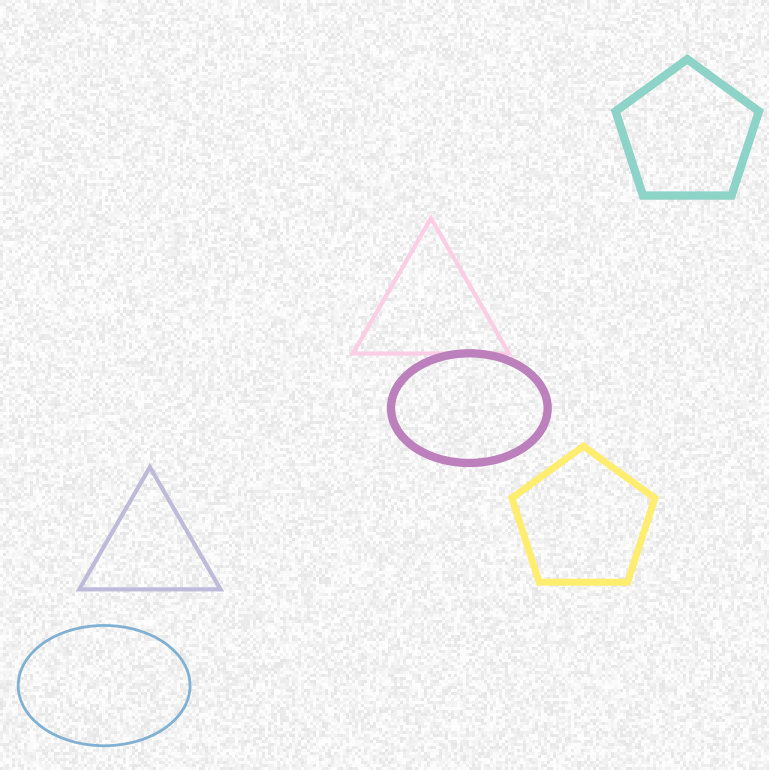[{"shape": "pentagon", "thickness": 3, "radius": 0.49, "center": [0.893, 0.825]}, {"shape": "triangle", "thickness": 1.5, "radius": 0.53, "center": [0.195, 0.288]}, {"shape": "oval", "thickness": 1, "radius": 0.56, "center": [0.135, 0.11]}, {"shape": "triangle", "thickness": 1.5, "radius": 0.59, "center": [0.56, 0.599]}, {"shape": "oval", "thickness": 3, "radius": 0.51, "center": [0.609, 0.47]}, {"shape": "pentagon", "thickness": 2.5, "radius": 0.49, "center": [0.758, 0.323]}]